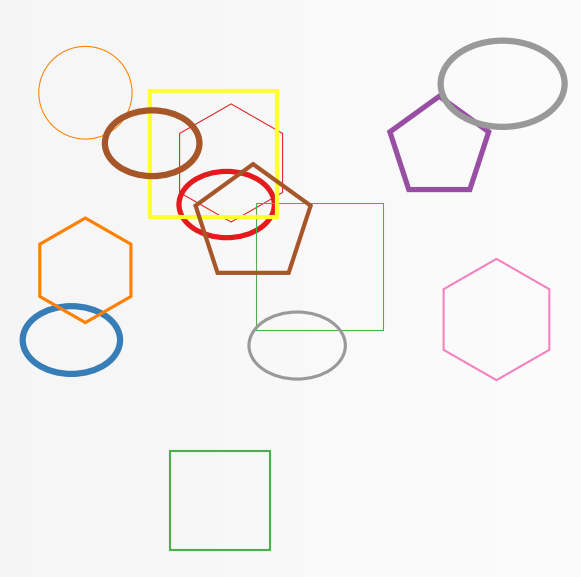[{"shape": "hexagon", "thickness": 0.5, "radius": 0.51, "center": [0.398, 0.717]}, {"shape": "oval", "thickness": 2.5, "radius": 0.41, "center": [0.39, 0.645]}, {"shape": "oval", "thickness": 3, "radius": 0.42, "center": [0.123, 0.41]}, {"shape": "square", "thickness": 0.5, "radius": 0.55, "center": [0.55, 0.537]}, {"shape": "square", "thickness": 1, "radius": 0.43, "center": [0.379, 0.132]}, {"shape": "pentagon", "thickness": 2.5, "radius": 0.45, "center": [0.756, 0.743]}, {"shape": "circle", "thickness": 0.5, "radius": 0.4, "center": [0.147, 0.839]}, {"shape": "hexagon", "thickness": 1.5, "radius": 0.45, "center": [0.147, 0.531]}, {"shape": "square", "thickness": 2, "radius": 0.55, "center": [0.368, 0.732]}, {"shape": "oval", "thickness": 3, "radius": 0.41, "center": [0.262, 0.751]}, {"shape": "pentagon", "thickness": 2, "radius": 0.52, "center": [0.435, 0.611]}, {"shape": "hexagon", "thickness": 1, "radius": 0.53, "center": [0.854, 0.446]}, {"shape": "oval", "thickness": 1.5, "radius": 0.41, "center": [0.511, 0.401]}, {"shape": "oval", "thickness": 3, "radius": 0.53, "center": [0.865, 0.854]}]